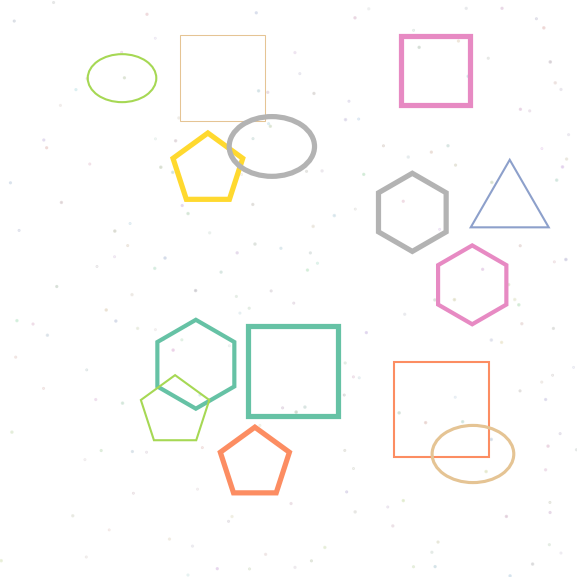[{"shape": "hexagon", "thickness": 2, "radius": 0.38, "center": [0.339, 0.368]}, {"shape": "square", "thickness": 2.5, "radius": 0.39, "center": [0.507, 0.356]}, {"shape": "square", "thickness": 1, "radius": 0.41, "center": [0.764, 0.29]}, {"shape": "pentagon", "thickness": 2.5, "radius": 0.31, "center": [0.441, 0.197]}, {"shape": "triangle", "thickness": 1, "radius": 0.39, "center": [0.883, 0.644]}, {"shape": "square", "thickness": 2.5, "radius": 0.3, "center": [0.754, 0.877]}, {"shape": "hexagon", "thickness": 2, "radius": 0.34, "center": [0.818, 0.506]}, {"shape": "oval", "thickness": 1, "radius": 0.3, "center": [0.211, 0.864]}, {"shape": "pentagon", "thickness": 1, "radius": 0.31, "center": [0.303, 0.287]}, {"shape": "pentagon", "thickness": 2.5, "radius": 0.32, "center": [0.36, 0.705]}, {"shape": "oval", "thickness": 1.5, "radius": 0.35, "center": [0.819, 0.213]}, {"shape": "square", "thickness": 0.5, "radius": 0.37, "center": [0.385, 0.864]}, {"shape": "hexagon", "thickness": 2.5, "radius": 0.34, "center": [0.714, 0.631]}, {"shape": "oval", "thickness": 2.5, "radius": 0.37, "center": [0.471, 0.746]}]